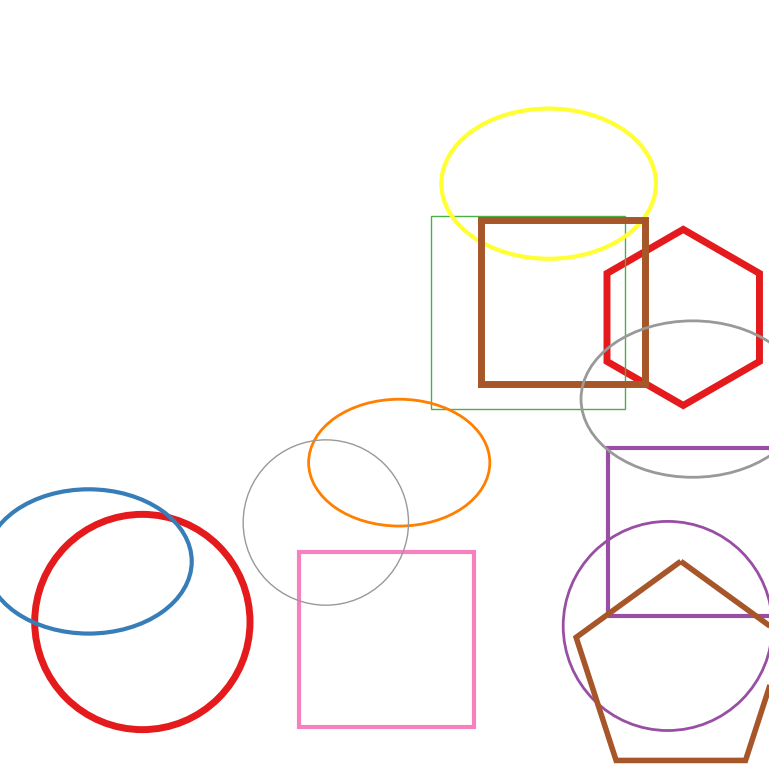[{"shape": "hexagon", "thickness": 2.5, "radius": 0.57, "center": [0.887, 0.588]}, {"shape": "circle", "thickness": 2.5, "radius": 0.7, "center": [0.185, 0.192]}, {"shape": "oval", "thickness": 1.5, "radius": 0.67, "center": [0.115, 0.271]}, {"shape": "square", "thickness": 0.5, "radius": 0.63, "center": [0.686, 0.594]}, {"shape": "square", "thickness": 1.5, "radius": 0.54, "center": [0.899, 0.309]}, {"shape": "circle", "thickness": 1, "radius": 0.68, "center": [0.867, 0.187]}, {"shape": "oval", "thickness": 1, "radius": 0.59, "center": [0.518, 0.399]}, {"shape": "oval", "thickness": 1.5, "radius": 0.7, "center": [0.713, 0.761]}, {"shape": "square", "thickness": 2.5, "radius": 0.53, "center": [0.732, 0.608]}, {"shape": "pentagon", "thickness": 2, "radius": 0.71, "center": [0.884, 0.128]}, {"shape": "square", "thickness": 1.5, "radius": 0.57, "center": [0.502, 0.17]}, {"shape": "circle", "thickness": 0.5, "radius": 0.54, "center": [0.423, 0.321]}, {"shape": "oval", "thickness": 1, "radius": 0.73, "center": [0.9, 0.482]}]